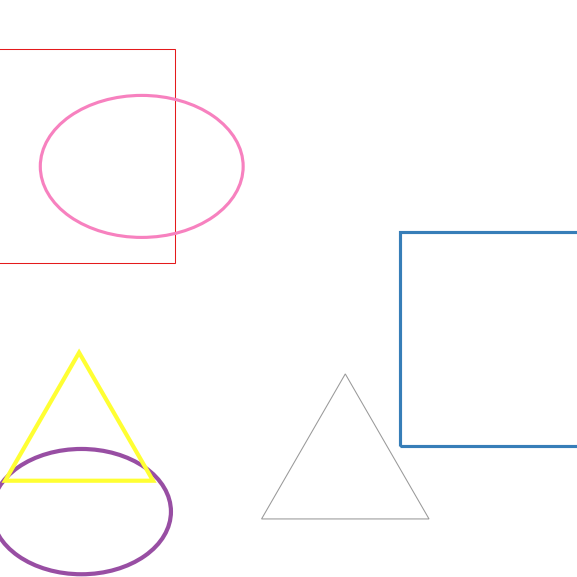[{"shape": "square", "thickness": 0.5, "radius": 0.93, "center": [0.117, 0.729]}, {"shape": "square", "thickness": 1.5, "radius": 0.93, "center": [0.879, 0.412]}, {"shape": "oval", "thickness": 2, "radius": 0.77, "center": [0.141, 0.113]}, {"shape": "triangle", "thickness": 2, "radius": 0.74, "center": [0.137, 0.241]}, {"shape": "oval", "thickness": 1.5, "radius": 0.88, "center": [0.245, 0.711]}, {"shape": "triangle", "thickness": 0.5, "radius": 0.84, "center": [0.598, 0.184]}]